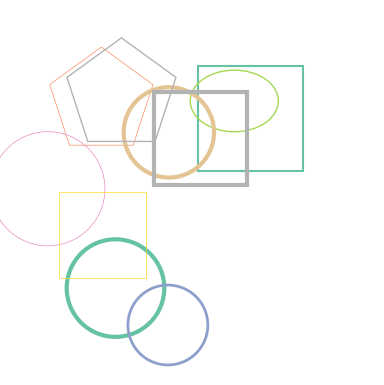[{"shape": "circle", "thickness": 3, "radius": 0.63, "center": [0.3, 0.252]}, {"shape": "square", "thickness": 1.5, "radius": 0.68, "center": [0.65, 0.692]}, {"shape": "pentagon", "thickness": 0.5, "radius": 0.7, "center": [0.263, 0.737]}, {"shape": "circle", "thickness": 2, "radius": 0.52, "center": [0.436, 0.156]}, {"shape": "circle", "thickness": 0.5, "radius": 0.74, "center": [0.124, 0.51]}, {"shape": "oval", "thickness": 1, "radius": 0.57, "center": [0.609, 0.738]}, {"shape": "square", "thickness": 0.5, "radius": 0.56, "center": [0.266, 0.39]}, {"shape": "circle", "thickness": 3, "radius": 0.59, "center": [0.439, 0.656]}, {"shape": "pentagon", "thickness": 1, "radius": 0.74, "center": [0.315, 0.753]}, {"shape": "square", "thickness": 3, "radius": 0.61, "center": [0.52, 0.641]}]